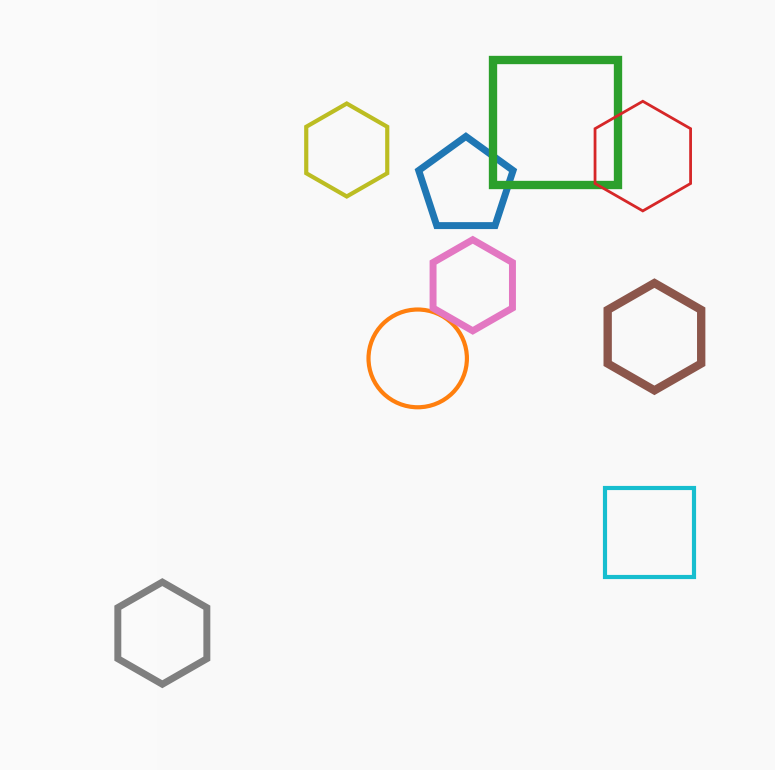[{"shape": "pentagon", "thickness": 2.5, "radius": 0.32, "center": [0.601, 0.759]}, {"shape": "circle", "thickness": 1.5, "radius": 0.32, "center": [0.539, 0.535]}, {"shape": "square", "thickness": 3, "radius": 0.41, "center": [0.717, 0.841]}, {"shape": "hexagon", "thickness": 1, "radius": 0.36, "center": [0.829, 0.797]}, {"shape": "hexagon", "thickness": 3, "radius": 0.35, "center": [0.844, 0.563]}, {"shape": "hexagon", "thickness": 2.5, "radius": 0.3, "center": [0.61, 0.63]}, {"shape": "hexagon", "thickness": 2.5, "radius": 0.33, "center": [0.209, 0.178]}, {"shape": "hexagon", "thickness": 1.5, "radius": 0.3, "center": [0.447, 0.805]}, {"shape": "square", "thickness": 1.5, "radius": 0.29, "center": [0.838, 0.308]}]